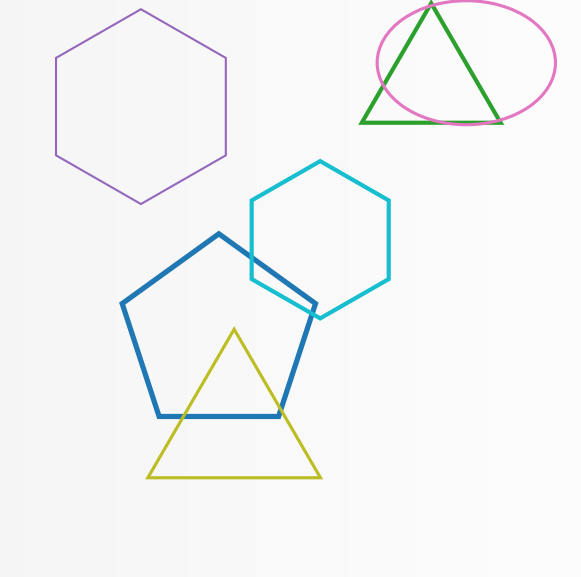[{"shape": "pentagon", "thickness": 2.5, "radius": 0.87, "center": [0.377, 0.419]}, {"shape": "triangle", "thickness": 2, "radius": 0.69, "center": [0.742, 0.856]}, {"shape": "hexagon", "thickness": 1, "radius": 0.84, "center": [0.242, 0.814]}, {"shape": "oval", "thickness": 1.5, "radius": 0.77, "center": [0.802, 0.891]}, {"shape": "triangle", "thickness": 1.5, "radius": 0.86, "center": [0.403, 0.258]}, {"shape": "hexagon", "thickness": 2, "radius": 0.68, "center": [0.551, 0.584]}]